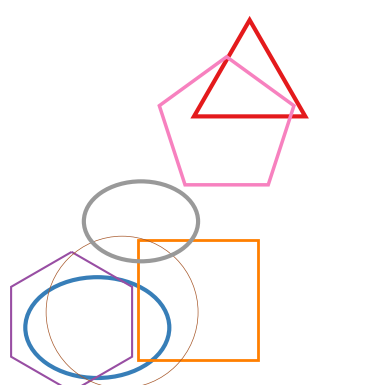[{"shape": "triangle", "thickness": 3, "radius": 0.83, "center": [0.648, 0.781]}, {"shape": "oval", "thickness": 3, "radius": 0.94, "center": [0.253, 0.149]}, {"shape": "hexagon", "thickness": 1.5, "radius": 0.91, "center": [0.186, 0.164]}, {"shape": "square", "thickness": 2, "radius": 0.78, "center": [0.514, 0.22]}, {"shape": "circle", "thickness": 0.5, "radius": 0.99, "center": [0.317, 0.189]}, {"shape": "pentagon", "thickness": 2.5, "radius": 0.92, "center": [0.589, 0.669]}, {"shape": "oval", "thickness": 3, "radius": 0.74, "center": [0.366, 0.425]}]